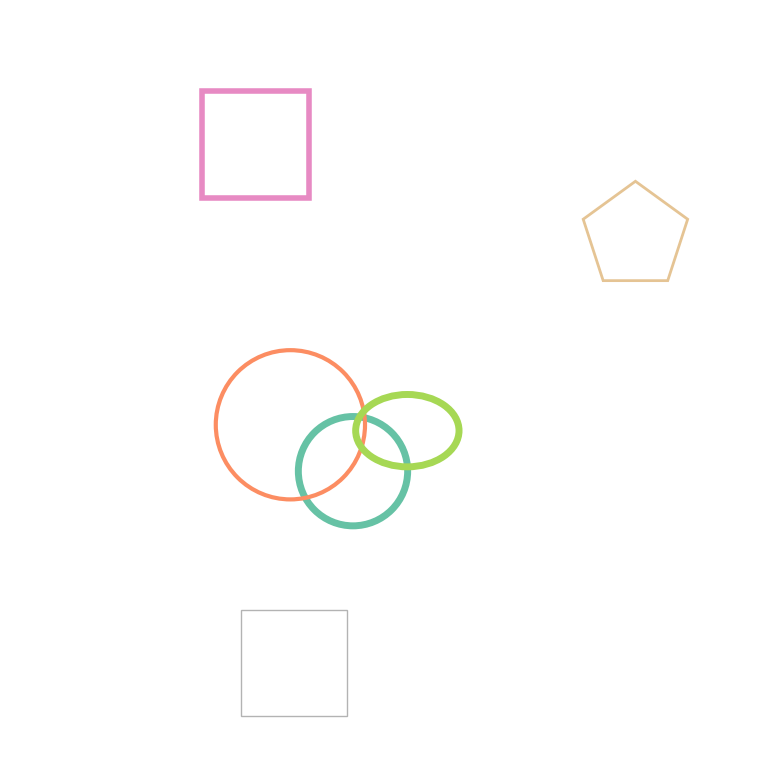[{"shape": "circle", "thickness": 2.5, "radius": 0.35, "center": [0.458, 0.388]}, {"shape": "circle", "thickness": 1.5, "radius": 0.48, "center": [0.377, 0.448]}, {"shape": "square", "thickness": 2, "radius": 0.35, "center": [0.332, 0.813]}, {"shape": "oval", "thickness": 2.5, "radius": 0.34, "center": [0.529, 0.441]}, {"shape": "pentagon", "thickness": 1, "radius": 0.36, "center": [0.825, 0.693]}, {"shape": "square", "thickness": 0.5, "radius": 0.34, "center": [0.382, 0.139]}]